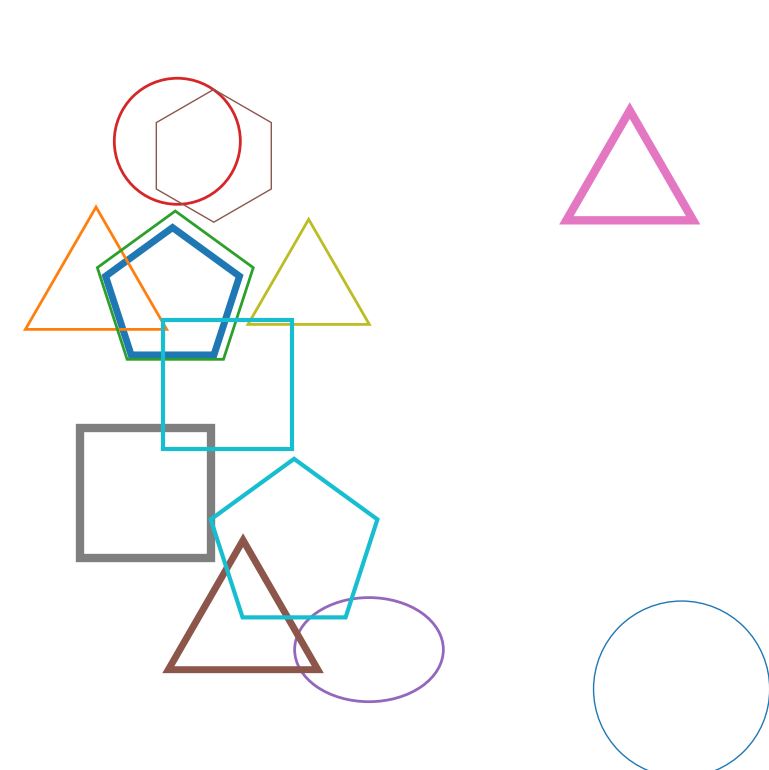[{"shape": "circle", "thickness": 0.5, "radius": 0.57, "center": [0.885, 0.105]}, {"shape": "pentagon", "thickness": 2.5, "radius": 0.46, "center": [0.224, 0.613]}, {"shape": "triangle", "thickness": 1, "radius": 0.53, "center": [0.125, 0.625]}, {"shape": "pentagon", "thickness": 1, "radius": 0.53, "center": [0.228, 0.619]}, {"shape": "circle", "thickness": 1, "radius": 0.41, "center": [0.23, 0.817]}, {"shape": "oval", "thickness": 1, "radius": 0.48, "center": [0.479, 0.156]}, {"shape": "triangle", "thickness": 2.5, "radius": 0.56, "center": [0.316, 0.186]}, {"shape": "hexagon", "thickness": 0.5, "radius": 0.43, "center": [0.278, 0.798]}, {"shape": "triangle", "thickness": 3, "radius": 0.48, "center": [0.818, 0.761]}, {"shape": "square", "thickness": 3, "radius": 0.42, "center": [0.189, 0.36]}, {"shape": "triangle", "thickness": 1, "radius": 0.45, "center": [0.401, 0.624]}, {"shape": "pentagon", "thickness": 1.5, "radius": 0.57, "center": [0.382, 0.29]}, {"shape": "square", "thickness": 1.5, "radius": 0.42, "center": [0.296, 0.501]}]